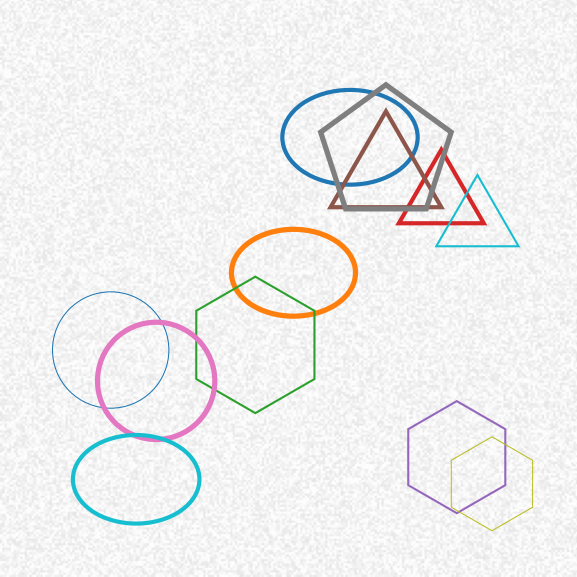[{"shape": "circle", "thickness": 0.5, "radius": 0.5, "center": [0.192, 0.393]}, {"shape": "oval", "thickness": 2, "radius": 0.59, "center": [0.606, 0.761]}, {"shape": "oval", "thickness": 2.5, "radius": 0.54, "center": [0.508, 0.527]}, {"shape": "hexagon", "thickness": 1, "radius": 0.59, "center": [0.442, 0.402]}, {"shape": "triangle", "thickness": 2, "radius": 0.42, "center": [0.764, 0.655]}, {"shape": "hexagon", "thickness": 1, "radius": 0.49, "center": [0.791, 0.208]}, {"shape": "triangle", "thickness": 2, "radius": 0.55, "center": [0.668, 0.696]}, {"shape": "circle", "thickness": 2.5, "radius": 0.51, "center": [0.27, 0.34]}, {"shape": "pentagon", "thickness": 2.5, "radius": 0.59, "center": [0.668, 0.734]}, {"shape": "hexagon", "thickness": 0.5, "radius": 0.41, "center": [0.852, 0.161]}, {"shape": "triangle", "thickness": 1, "radius": 0.41, "center": [0.827, 0.614]}, {"shape": "oval", "thickness": 2, "radius": 0.55, "center": [0.236, 0.169]}]